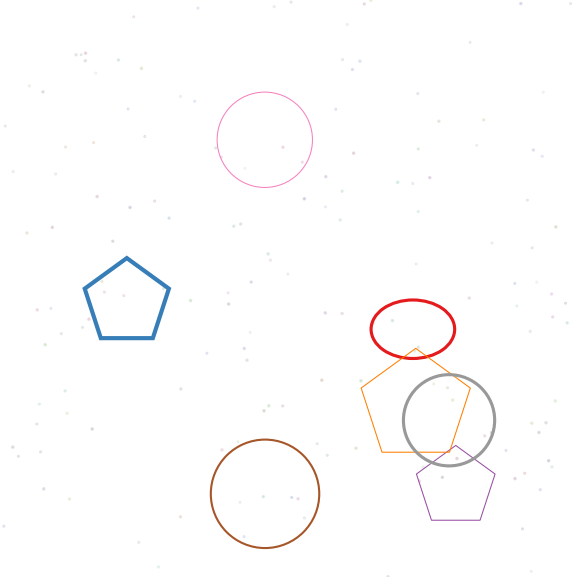[{"shape": "oval", "thickness": 1.5, "radius": 0.36, "center": [0.715, 0.429]}, {"shape": "pentagon", "thickness": 2, "radius": 0.38, "center": [0.22, 0.476]}, {"shape": "pentagon", "thickness": 0.5, "radius": 0.36, "center": [0.789, 0.156]}, {"shape": "pentagon", "thickness": 0.5, "radius": 0.5, "center": [0.72, 0.297]}, {"shape": "circle", "thickness": 1, "radius": 0.47, "center": [0.459, 0.144]}, {"shape": "circle", "thickness": 0.5, "radius": 0.41, "center": [0.459, 0.757]}, {"shape": "circle", "thickness": 1.5, "radius": 0.39, "center": [0.778, 0.271]}]